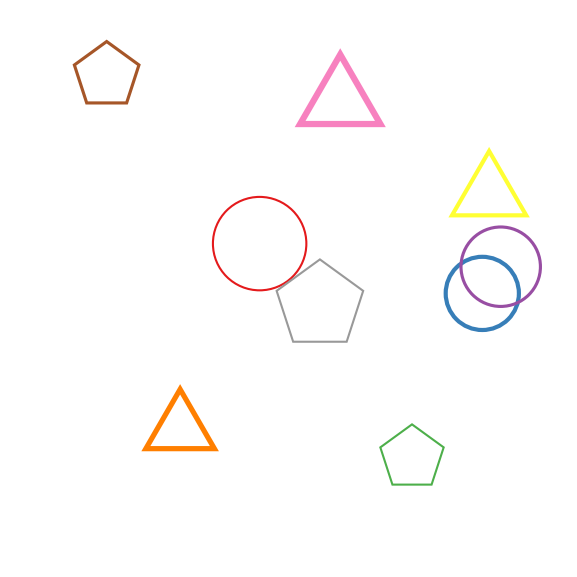[{"shape": "circle", "thickness": 1, "radius": 0.4, "center": [0.45, 0.577]}, {"shape": "circle", "thickness": 2, "radius": 0.32, "center": [0.835, 0.491]}, {"shape": "pentagon", "thickness": 1, "radius": 0.29, "center": [0.713, 0.207]}, {"shape": "circle", "thickness": 1.5, "radius": 0.34, "center": [0.867, 0.537]}, {"shape": "triangle", "thickness": 2.5, "radius": 0.34, "center": [0.312, 0.256]}, {"shape": "triangle", "thickness": 2, "radius": 0.37, "center": [0.847, 0.663]}, {"shape": "pentagon", "thickness": 1.5, "radius": 0.29, "center": [0.185, 0.868]}, {"shape": "triangle", "thickness": 3, "radius": 0.4, "center": [0.589, 0.825]}, {"shape": "pentagon", "thickness": 1, "radius": 0.39, "center": [0.554, 0.471]}]